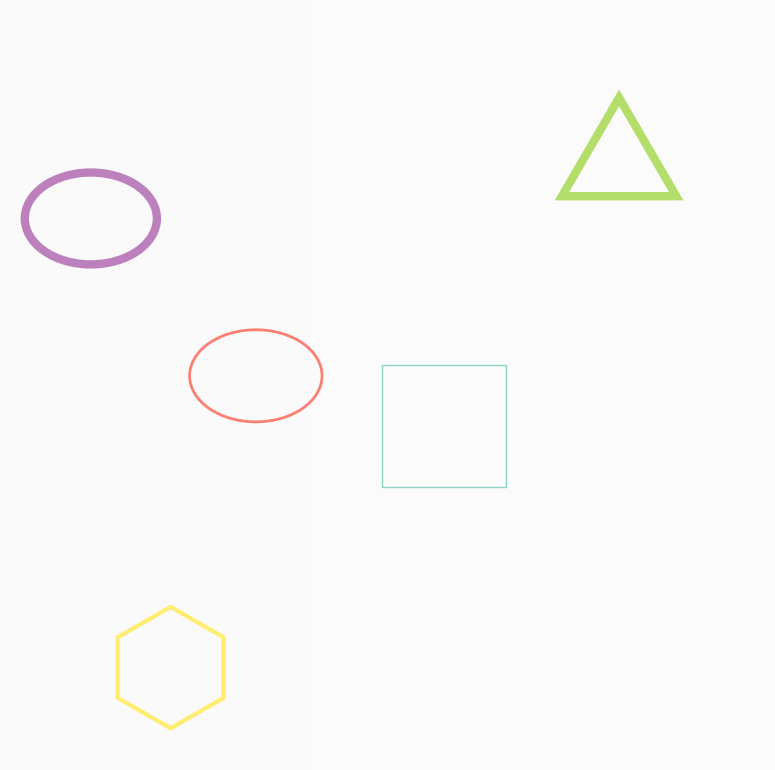[{"shape": "square", "thickness": 0.5, "radius": 0.4, "center": [0.573, 0.447]}, {"shape": "oval", "thickness": 1, "radius": 0.43, "center": [0.33, 0.512]}, {"shape": "triangle", "thickness": 3, "radius": 0.43, "center": [0.799, 0.788]}, {"shape": "oval", "thickness": 3, "radius": 0.43, "center": [0.117, 0.716]}, {"shape": "hexagon", "thickness": 1.5, "radius": 0.39, "center": [0.22, 0.133]}]